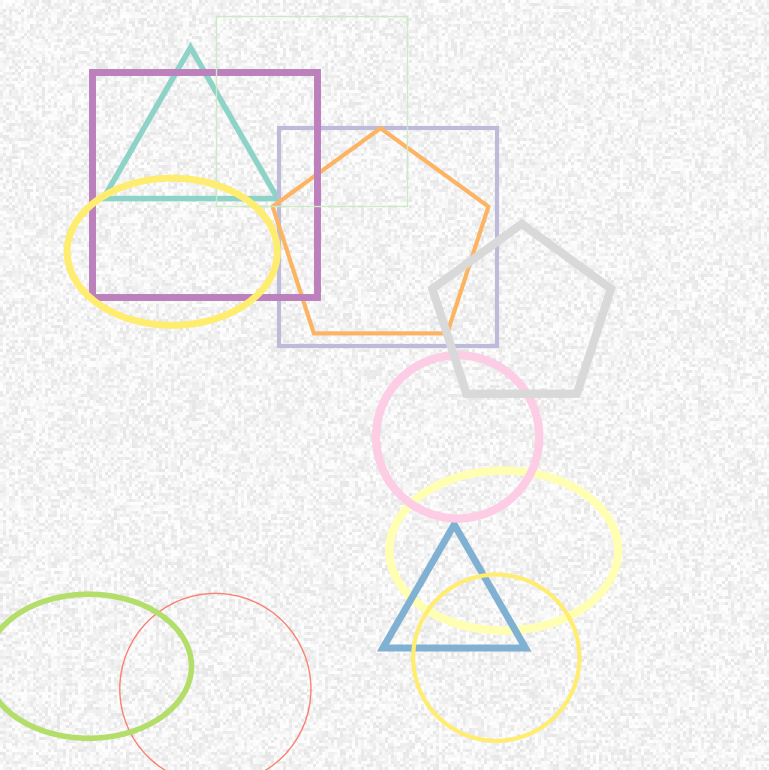[{"shape": "triangle", "thickness": 2, "radius": 0.65, "center": [0.247, 0.807]}, {"shape": "oval", "thickness": 3, "radius": 0.74, "center": [0.654, 0.285]}, {"shape": "square", "thickness": 1.5, "radius": 0.71, "center": [0.504, 0.692]}, {"shape": "circle", "thickness": 0.5, "radius": 0.62, "center": [0.28, 0.105]}, {"shape": "triangle", "thickness": 2.5, "radius": 0.53, "center": [0.59, 0.212]}, {"shape": "pentagon", "thickness": 1.5, "radius": 0.74, "center": [0.494, 0.686]}, {"shape": "oval", "thickness": 2, "radius": 0.67, "center": [0.115, 0.135]}, {"shape": "circle", "thickness": 3, "radius": 0.53, "center": [0.594, 0.433]}, {"shape": "pentagon", "thickness": 3, "radius": 0.61, "center": [0.678, 0.587]}, {"shape": "square", "thickness": 2.5, "radius": 0.73, "center": [0.265, 0.761]}, {"shape": "square", "thickness": 0.5, "radius": 0.62, "center": [0.404, 0.856]}, {"shape": "oval", "thickness": 2.5, "radius": 0.68, "center": [0.224, 0.673]}, {"shape": "circle", "thickness": 1.5, "radius": 0.54, "center": [0.645, 0.146]}]